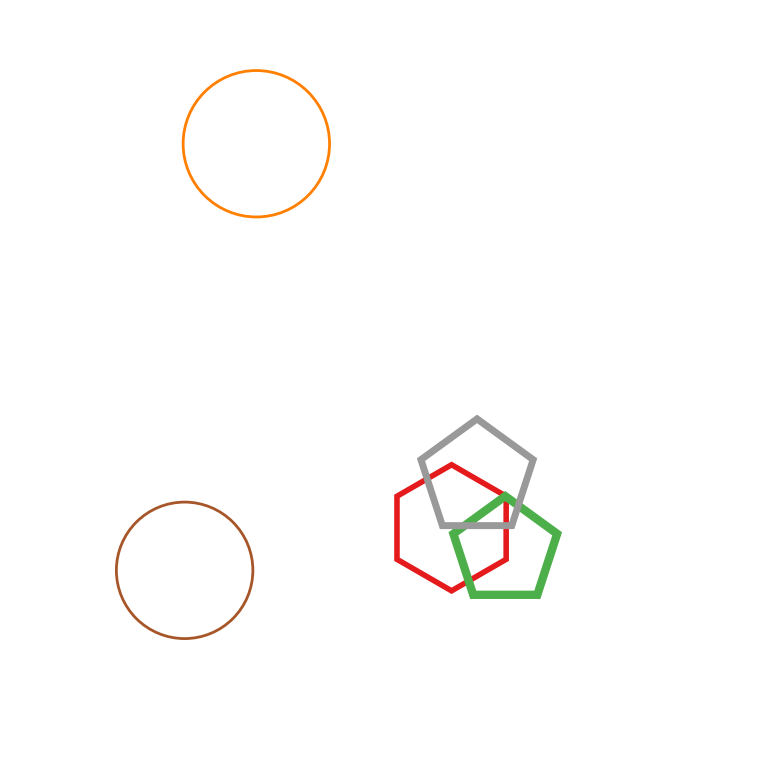[{"shape": "hexagon", "thickness": 2, "radius": 0.41, "center": [0.586, 0.315]}, {"shape": "pentagon", "thickness": 3, "radius": 0.35, "center": [0.656, 0.285]}, {"shape": "circle", "thickness": 1, "radius": 0.48, "center": [0.333, 0.813]}, {"shape": "circle", "thickness": 1, "radius": 0.44, "center": [0.24, 0.259]}, {"shape": "pentagon", "thickness": 2.5, "radius": 0.38, "center": [0.62, 0.379]}]